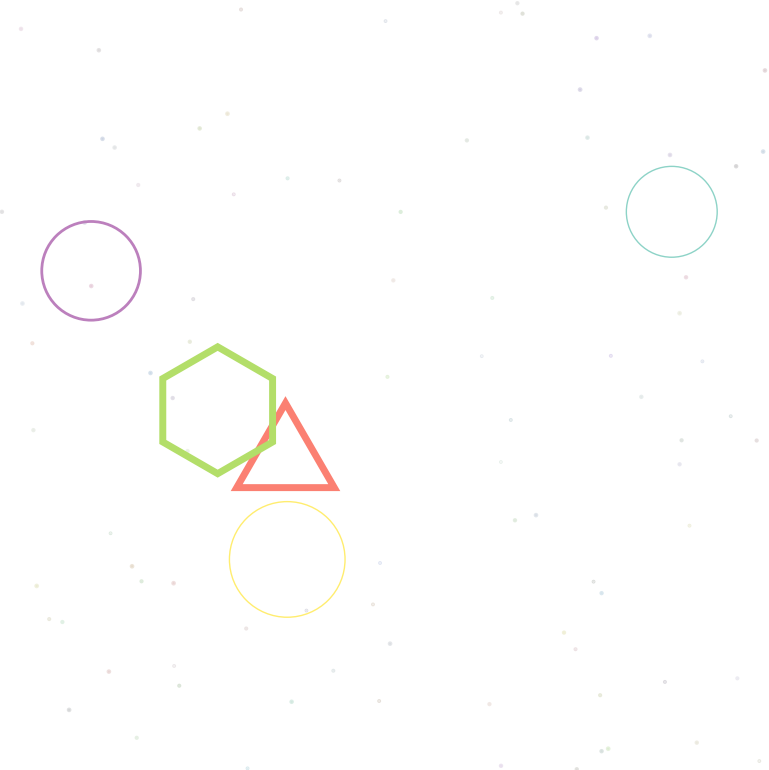[{"shape": "circle", "thickness": 0.5, "radius": 0.29, "center": [0.872, 0.725]}, {"shape": "triangle", "thickness": 2.5, "radius": 0.37, "center": [0.371, 0.403]}, {"shape": "hexagon", "thickness": 2.5, "radius": 0.41, "center": [0.283, 0.467]}, {"shape": "circle", "thickness": 1, "radius": 0.32, "center": [0.118, 0.648]}, {"shape": "circle", "thickness": 0.5, "radius": 0.38, "center": [0.373, 0.273]}]